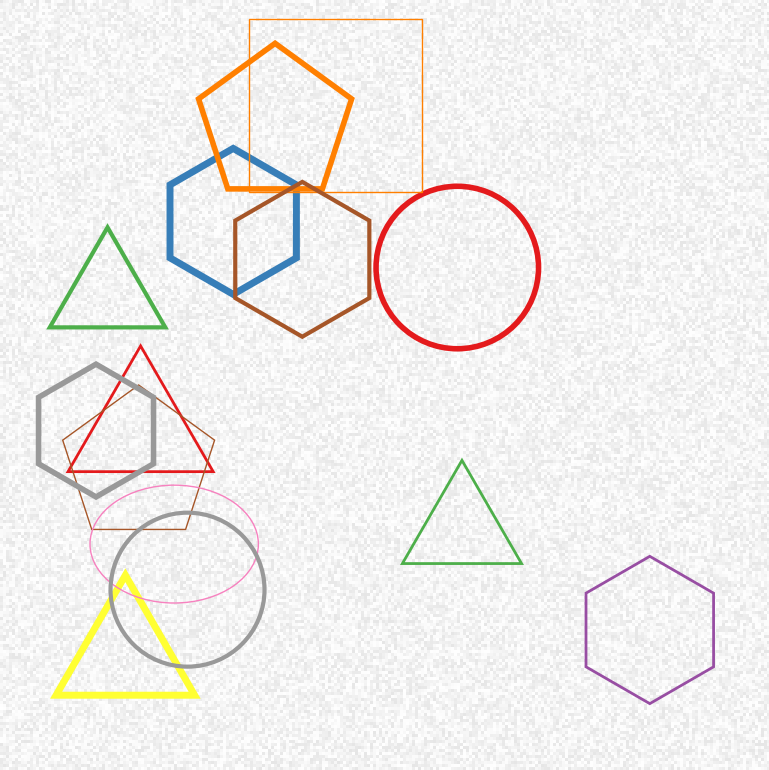[{"shape": "circle", "thickness": 2, "radius": 0.53, "center": [0.594, 0.653]}, {"shape": "triangle", "thickness": 1, "radius": 0.54, "center": [0.183, 0.442]}, {"shape": "hexagon", "thickness": 2.5, "radius": 0.47, "center": [0.303, 0.712]}, {"shape": "triangle", "thickness": 1, "radius": 0.45, "center": [0.6, 0.313]}, {"shape": "triangle", "thickness": 1.5, "radius": 0.43, "center": [0.14, 0.618]}, {"shape": "hexagon", "thickness": 1, "radius": 0.48, "center": [0.844, 0.182]}, {"shape": "square", "thickness": 0.5, "radius": 0.56, "center": [0.436, 0.863]}, {"shape": "pentagon", "thickness": 2, "radius": 0.52, "center": [0.357, 0.839]}, {"shape": "triangle", "thickness": 2.5, "radius": 0.52, "center": [0.163, 0.149]}, {"shape": "pentagon", "thickness": 0.5, "radius": 0.52, "center": [0.18, 0.396]}, {"shape": "hexagon", "thickness": 1.5, "radius": 0.5, "center": [0.393, 0.663]}, {"shape": "oval", "thickness": 0.5, "radius": 0.55, "center": [0.226, 0.293]}, {"shape": "hexagon", "thickness": 2, "radius": 0.43, "center": [0.125, 0.441]}, {"shape": "circle", "thickness": 1.5, "radius": 0.5, "center": [0.244, 0.234]}]